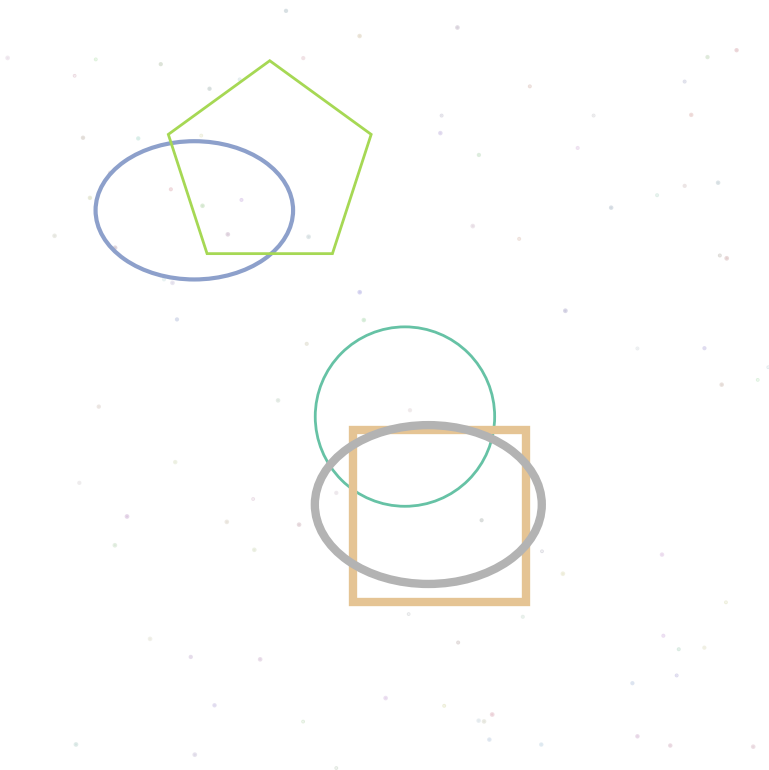[{"shape": "circle", "thickness": 1, "radius": 0.58, "center": [0.526, 0.459]}, {"shape": "oval", "thickness": 1.5, "radius": 0.64, "center": [0.252, 0.727]}, {"shape": "pentagon", "thickness": 1, "radius": 0.69, "center": [0.35, 0.783]}, {"shape": "square", "thickness": 3, "radius": 0.56, "center": [0.571, 0.33]}, {"shape": "oval", "thickness": 3, "radius": 0.74, "center": [0.556, 0.345]}]